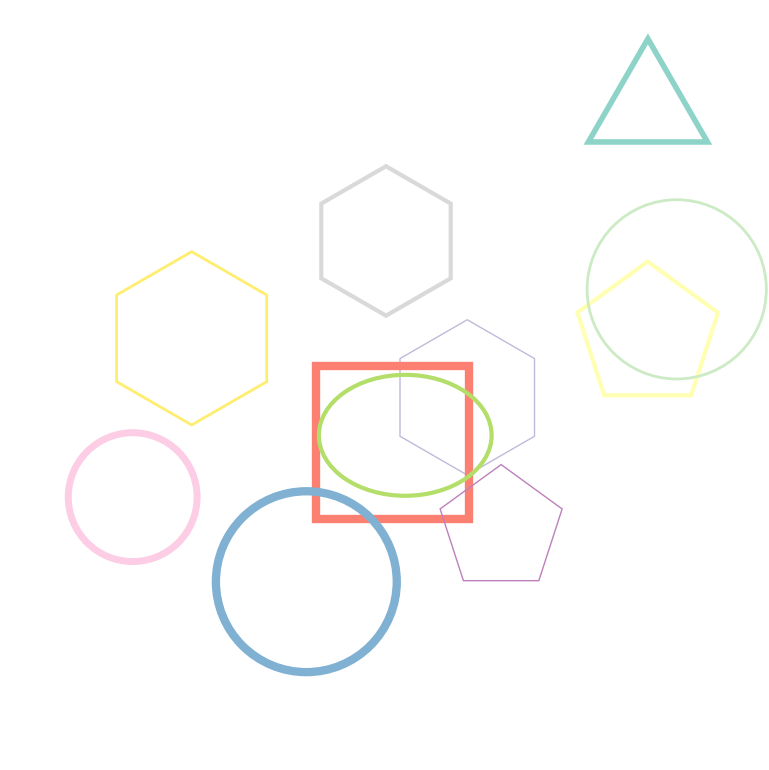[{"shape": "triangle", "thickness": 2, "radius": 0.45, "center": [0.841, 0.86]}, {"shape": "pentagon", "thickness": 1.5, "radius": 0.48, "center": [0.841, 0.564]}, {"shape": "hexagon", "thickness": 0.5, "radius": 0.5, "center": [0.607, 0.484]}, {"shape": "square", "thickness": 3, "radius": 0.5, "center": [0.51, 0.425]}, {"shape": "circle", "thickness": 3, "radius": 0.59, "center": [0.398, 0.245]}, {"shape": "oval", "thickness": 1.5, "radius": 0.56, "center": [0.526, 0.435]}, {"shape": "circle", "thickness": 2.5, "radius": 0.42, "center": [0.172, 0.354]}, {"shape": "hexagon", "thickness": 1.5, "radius": 0.49, "center": [0.501, 0.687]}, {"shape": "pentagon", "thickness": 0.5, "radius": 0.42, "center": [0.651, 0.313]}, {"shape": "circle", "thickness": 1, "radius": 0.58, "center": [0.879, 0.624]}, {"shape": "hexagon", "thickness": 1, "radius": 0.56, "center": [0.249, 0.561]}]